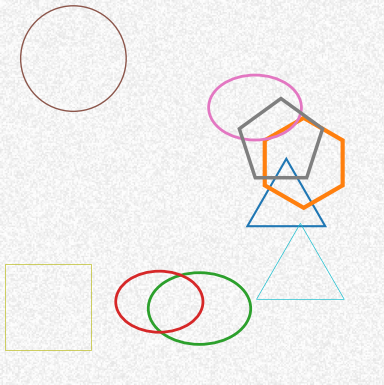[{"shape": "triangle", "thickness": 1.5, "radius": 0.58, "center": [0.744, 0.471]}, {"shape": "hexagon", "thickness": 3, "radius": 0.58, "center": [0.789, 0.577]}, {"shape": "oval", "thickness": 2, "radius": 0.67, "center": [0.518, 0.199]}, {"shape": "oval", "thickness": 2, "radius": 0.57, "center": [0.414, 0.216]}, {"shape": "circle", "thickness": 1, "radius": 0.69, "center": [0.191, 0.848]}, {"shape": "oval", "thickness": 2, "radius": 0.6, "center": [0.662, 0.721]}, {"shape": "pentagon", "thickness": 2.5, "radius": 0.57, "center": [0.73, 0.63]}, {"shape": "square", "thickness": 0.5, "radius": 0.56, "center": [0.125, 0.203]}, {"shape": "triangle", "thickness": 0.5, "radius": 0.66, "center": [0.78, 0.288]}]